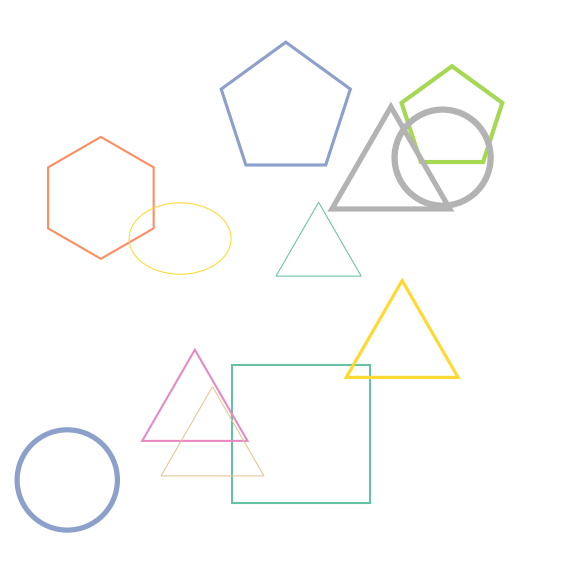[{"shape": "square", "thickness": 1, "radius": 0.6, "center": [0.521, 0.248]}, {"shape": "triangle", "thickness": 0.5, "radius": 0.43, "center": [0.552, 0.564]}, {"shape": "hexagon", "thickness": 1, "radius": 0.53, "center": [0.175, 0.656]}, {"shape": "circle", "thickness": 2.5, "radius": 0.43, "center": [0.116, 0.168]}, {"shape": "pentagon", "thickness": 1.5, "radius": 0.59, "center": [0.495, 0.809]}, {"shape": "triangle", "thickness": 1, "radius": 0.53, "center": [0.337, 0.288]}, {"shape": "pentagon", "thickness": 2, "radius": 0.46, "center": [0.783, 0.793]}, {"shape": "oval", "thickness": 0.5, "radius": 0.44, "center": [0.312, 0.586]}, {"shape": "triangle", "thickness": 1.5, "radius": 0.56, "center": [0.696, 0.402]}, {"shape": "triangle", "thickness": 0.5, "radius": 0.51, "center": [0.368, 0.227]}, {"shape": "circle", "thickness": 3, "radius": 0.42, "center": [0.766, 0.726]}, {"shape": "triangle", "thickness": 2.5, "radius": 0.59, "center": [0.677, 0.696]}]